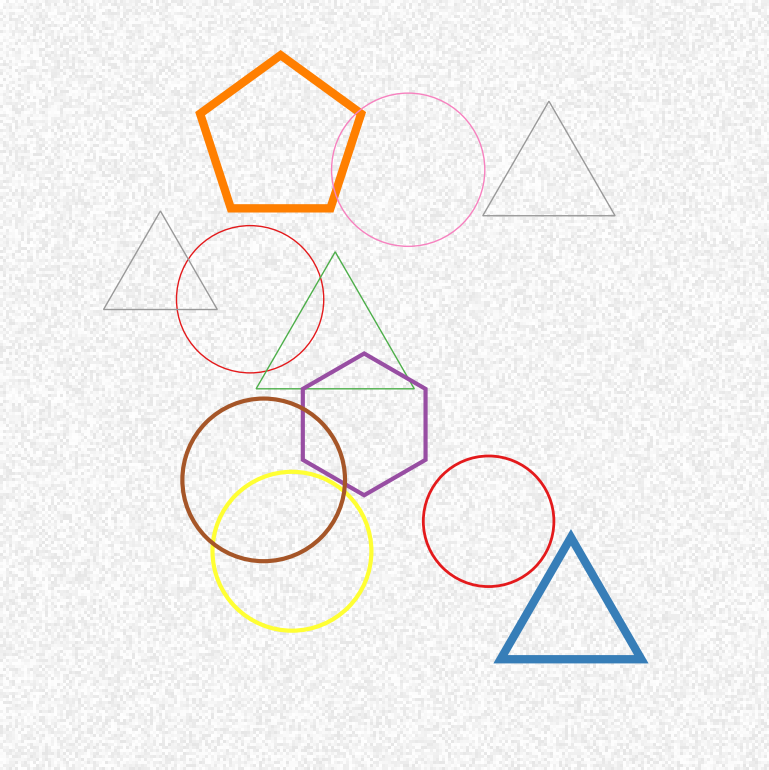[{"shape": "circle", "thickness": 0.5, "radius": 0.48, "center": [0.325, 0.611]}, {"shape": "circle", "thickness": 1, "radius": 0.42, "center": [0.635, 0.323]}, {"shape": "triangle", "thickness": 3, "radius": 0.53, "center": [0.742, 0.197]}, {"shape": "triangle", "thickness": 0.5, "radius": 0.59, "center": [0.435, 0.554]}, {"shape": "hexagon", "thickness": 1.5, "radius": 0.46, "center": [0.473, 0.449]}, {"shape": "pentagon", "thickness": 3, "radius": 0.55, "center": [0.364, 0.818]}, {"shape": "circle", "thickness": 1.5, "radius": 0.52, "center": [0.379, 0.284]}, {"shape": "circle", "thickness": 1.5, "radius": 0.53, "center": [0.342, 0.377]}, {"shape": "circle", "thickness": 0.5, "radius": 0.5, "center": [0.53, 0.78]}, {"shape": "triangle", "thickness": 0.5, "radius": 0.5, "center": [0.713, 0.769]}, {"shape": "triangle", "thickness": 0.5, "radius": 0.43, "center": [0.208, 0.641]}]